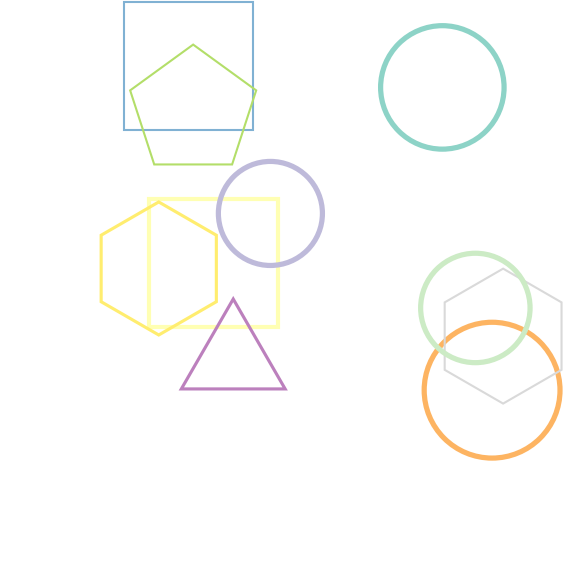[{"shape": "circle", "thickness": 2.5, "radius": 0.53, "center": [0.766, 0.848]}, {"shape": "square", "thickness": 2, "radius": 0.56, "center": [0.37, 0.544]}, {"shape": "circle", "thickness": 2.5, "radius": 0.45, "center": [0.468, 0.63]}, {"shape": "square", "thickness": 1, "radius": 0.56, "center": [0.326, 0.885]}, {"shape": "circle", "thickness": 2.5, "radius": 0.59, "center": [0.852, 0.324]}, {"shape": "pentagon", "thickness": 1, "radius": 0.57, "center": [0.334, 0.807]}, {"shape": "hexagon", "thickness": 1, "radius": 0.58, "center": [0.871, 0.417]}, {"shape": "triangle", "thickness": 1.5, "radius": 0.52, "center": [0.404, 0.378]}, {"shape": "circle", "thickness": 2.5, "radius": 0.47, "center": [0.823, 0.466]}, {"shape": "hexagon", "thickness": 1.5, "radius": 0.58, "center": [0.275, 0.534]}]